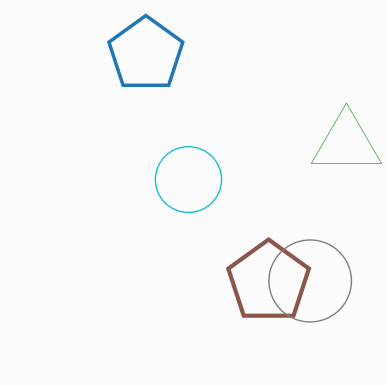[{"shape": "pentagon", "thickness": 2.5, "radius": 0.5, "center": [0.376, 0.86]}, {"shape": "triangle", "thickness": 0.5, "radius": 0.52, "center": [0.894, 0.627]}, {"shape": "pentagon", "thickness": 3, "radius": 0.55, "center": [0.693, 0.268]}, {"shape": "circle", "thickness": 1, "radius": 0.53, "center": [0.8, 0.27]}, {"shape": "circle", "thickness": 1, "radius": 0.43, "center": [0.486, 0.534]}]